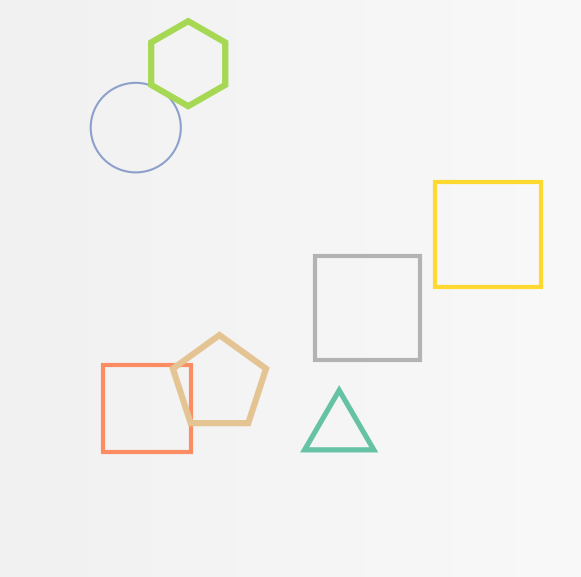[{"shape": "triangle", "thickness": 2.5, "radius": 0.34, "center": [0.584, 0.255]}, {"shape": "square", "thickness": 2, "radius": 0.38, "center": [0.253, 0.291]}, {"shape": "circle", "thickness": 1, "radius": 0.39, "center": [0.234, 0.778]}, {"shape": "hexagon", "thickness": 3, "radius": 0.37, "center": [0.324, 0.889]}, {"shape": "square", "thickness": 2, "radius": 0.46, "center": [0.839, 0.593]}, {"shape": "pentagon", "thickness": 3, "radius": 0.42, "center": [0.378, 0.335]}, {"shape": "square", "thickness": 2, "radius": 0.45, "center": [0.632, 0.465]}]